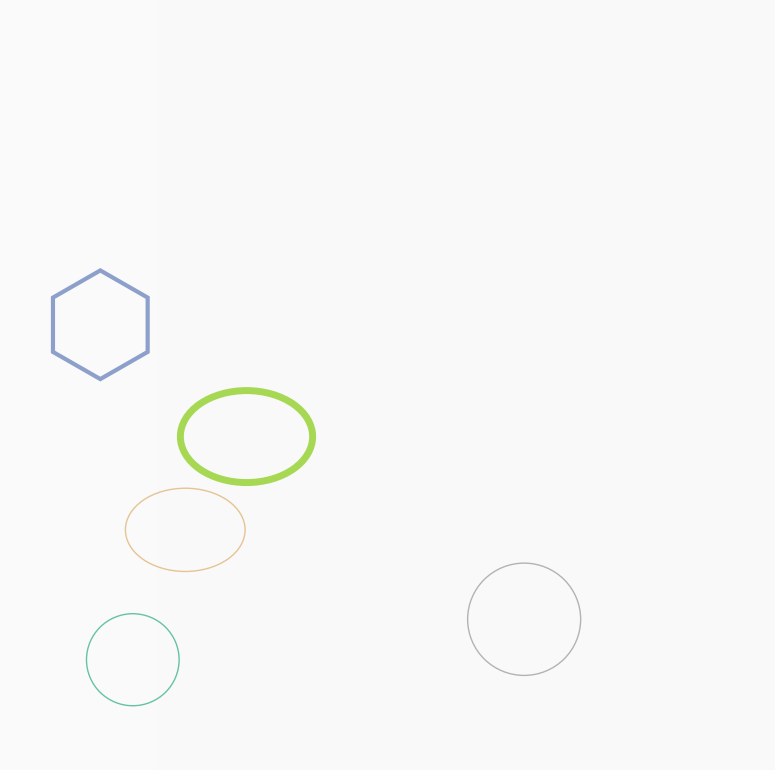[{"shape": "circle", "thickness": 0.5, "radius": 0.3, "center": [0.171, 0.143]}, {"shape": "hexagon", "thickness": 1.5, "radius": 0.35, "center": [0.129, 0.578]}, {"shape": "oval", "thickness": 2.5, "radius": 0.43, "center": [0.318, 0.433]}, {"shape": "oval", "thickness": 0.5, "radius": 0.39, "center": [0.239, 0.312]}, {"shape": "circle", "thickness": 0.5, "radius": 0.36, "center": [0.676, 0.196]}]